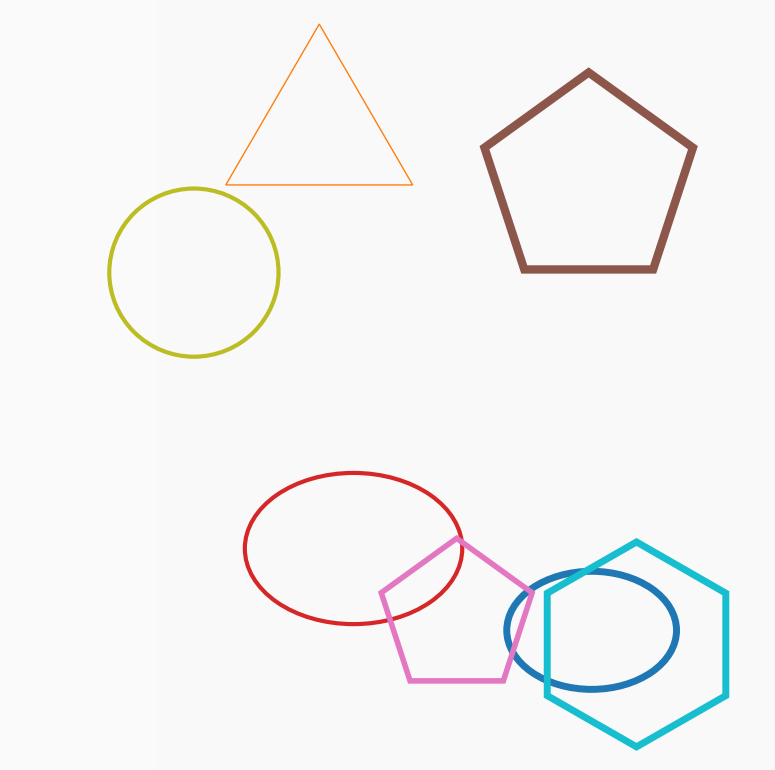[{"shape": "oval", "thickness": 2.5, "radius": 0.55, "center": [0.763, 0.181]}, {"shape": "triangle", "thickness": 0.5, "radius": 0.7, "center": [0.412, 0.829]}, {"shape": "oval", "thickness": 1.5, "radius": 0.7, "center": [0.456, 0.288]}, {"shape": "pentagon", "thickness": 3, "radius": 0.71, "center": [0.76, 0.764]}, {"shape": "pentagon", "thickness": 2, "radius": 0.51, "center": [0.589, 0.199]}, {"shape": "circle", "thickness": 1.5, "radius": 0.55, "center": [0.25, 0.646]}, {"shape": "hexagon", "thickness": 2.5, "radius": 0.67, "center": [0.821, 0.163]}]